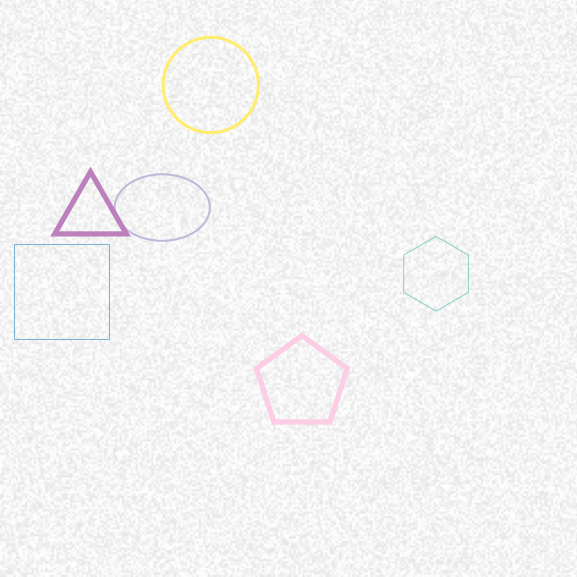[{"shape": "hexagon", "thickness": 0.5, "radius": 0.32, "center": [0.755, 0.525]}, {"shape": "oval", "thickness": 1, "radius": 0.41, "center": [0.281, 0.64]}, {"shape": "square", "thickness": 0.5, "radius": 0.41, "center": [0.106, 0.494]}, {"shape": "pentagon", "thickness": 2.5, "radius": 0.41, "center": [0.523, 0.335]}, {"shape": "triangle", "thickness": 2.5, "radius": 0.36, "center": [0.157, 0.63]}, {"shape": "circle", "thickness": 1.5, "radius": 0.41, "center": [0.365, 0.852]}]